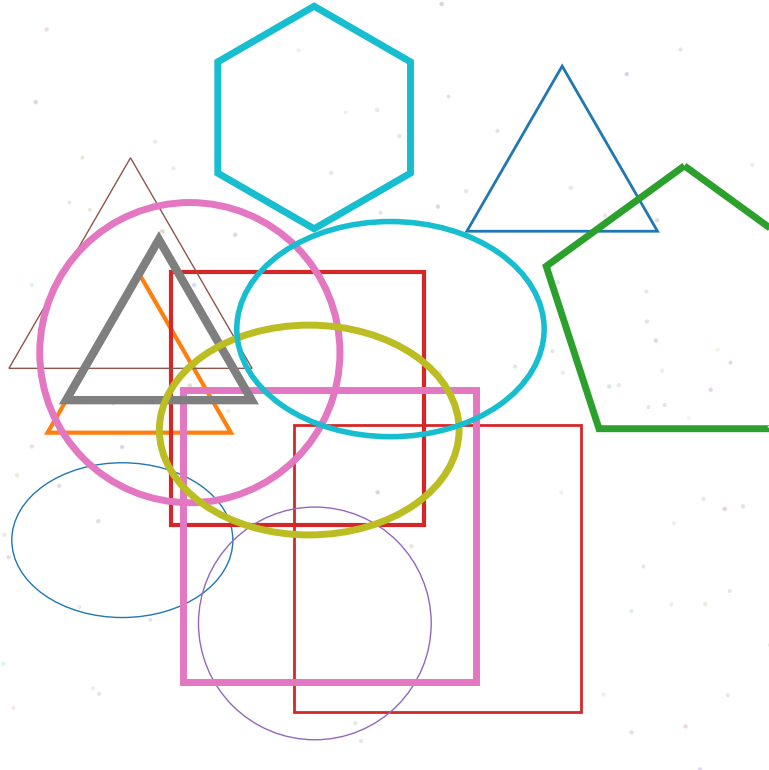[{"shape": "triangle", "thickness": 1, "radius": 0.71, "center": [0.73, 0.771]}, {"shape": "oval", "thickness": 0.5, "radius": 0.72, "center": [0.159, 0.299]}, {"shape": "triangle", "thickness": 1.5, "radius": 0.69, "center": [0.181, 0.507]}, {"shape": "pentagon", "thickness": 2.5, "radius": 0.94, "center": [0.889, 0.596]}, {"shape": "square", "thickness": 1, "radius": 0.93, "center": [0.568, 0.261]}, {"shape": "square", "thickness": 1.5, "radius": 0.82, "center": [0.386, 0.482]}, {"shape": "circle", "thickness": 0.5, "radius": 0.76, "center": [0.409, 0.19]}, {"shape": "triangle", "thickness": 0.5, "radius": 0.91, "center": [0.169, 0.613]}, {"shape": "square", "thickness": 2.5, "radius": 0.95, "center": [0.428, 0.304]}, {"shape": "circle", "thickness": 2.5, "radius": 0.97, "center": [0.247, 0.542]}, {"shape": "triangle", "thickness": 3, "radius": 0.7, "center": [0.206, 0.55]}, {"shape": "oval", "thickness": 2.5, "radius": 0.97, "center": [0.402, 0.442]}, {"shape": "oval", "thickness": 2, "radius": 1.0, "center": [0.507, 0.573]}, {"shape": "hexagon", "thickness": 2.5, "radius": 0.72, "center": [0.408, 0.847]}]